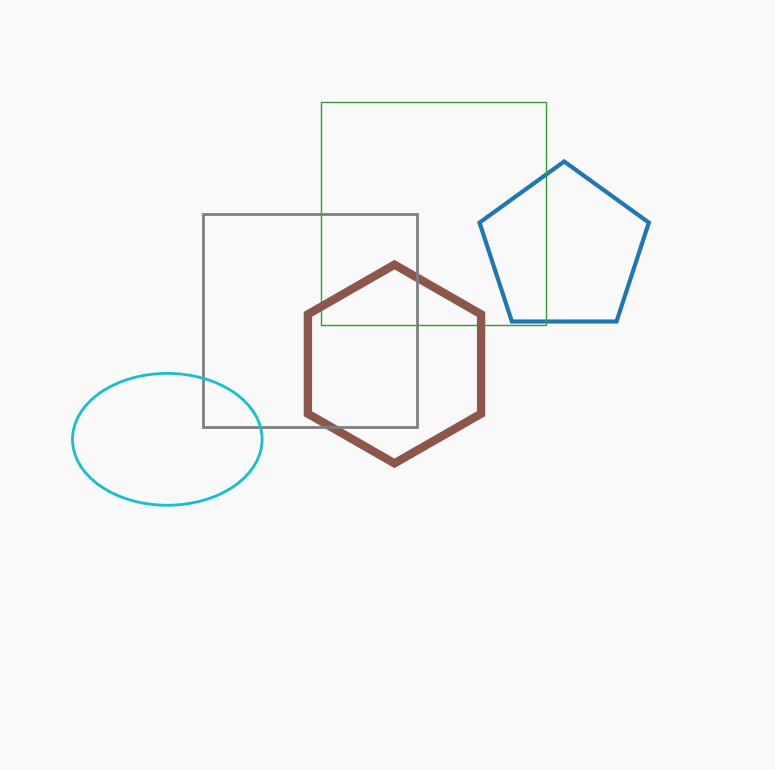[{"shape": "pentagon", "thickness": 1.5, "radius": 0.57, "center": [0.728, 0.675]}, {"shape": "square", "thickness": 0.5, "radius": 0.73, "center": [0.559, 0.722]}, {"shape": "hexagon", "thickness": 3, "radius": 0.65, "center": [0.509, 0.527]}, {"shape": "square", "thickness": 1, "radius": 0.69, "center": [0.4, 0.584]}, {"shape": "oval", "thickness": 1, "radius": 0.61, "center": [0.216, 0.429]}]